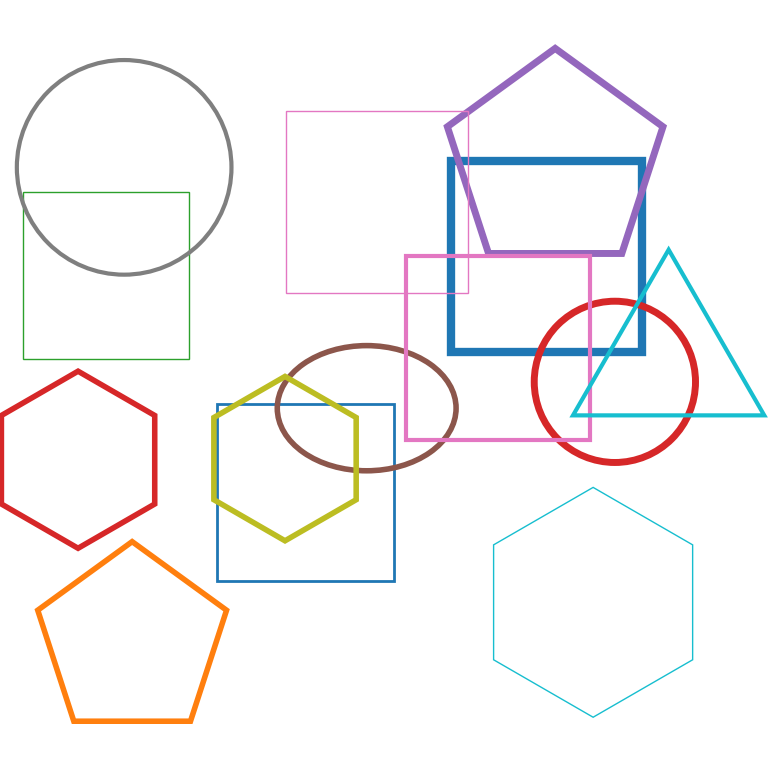[{"shape": "square", "thickness": 1, "radius": 0.57, "center": [0.396, 0.36]}, {"shape": "square", "thickness": 3, "radius": 0.62, "center": [0.709, 0.667]}, {"shape": "pentagon", "thickness": 2, "radius": 0.64, "center": [0.172, 0.168]}, {"shape": "square", "thickness": 0.5, "radius": 0.54, "center": [0.138, 0.642]}, {"shape": "hexagon", "thickness": 2, "radius": 0.57, "center": [0.101, 0.403]}, {"shape": "circle", "thickness": 2.5, "radius": 0.52, "center": [0.799, 0.504]}, {"shape": "pentagon", "thickness": 2.5, "radius": 0.74, "center": [0.721, 0.79]}, {"shape": "oval", "thickness": 2, "radius": 0.58, "center": [0.476, 0.47]}, {"shape": "square", "thickness": 0.5, "radius": 0.59, "center": [0.489, 0.737]}, {"shape": "square", "thickness": 1.5, "radius": 0.6, "center": [0.647, 0.548]}, {"shape": "circle", "thickness": 1.5, "radius": 0.7, "center": [0.161, 0.783]}, {"shape": "hexagon", "thickness": 2, "radius": 0.53, "center": [0.37, 0.404]}, {"shape": "hexagon", "thickness": 0.5, "radius": 0.75, "center": [0.77, 0.218]}, {"shape": "triangle", "thickness": 1.5, "radius": 0.72, "center": [0.868, 0.532]}]